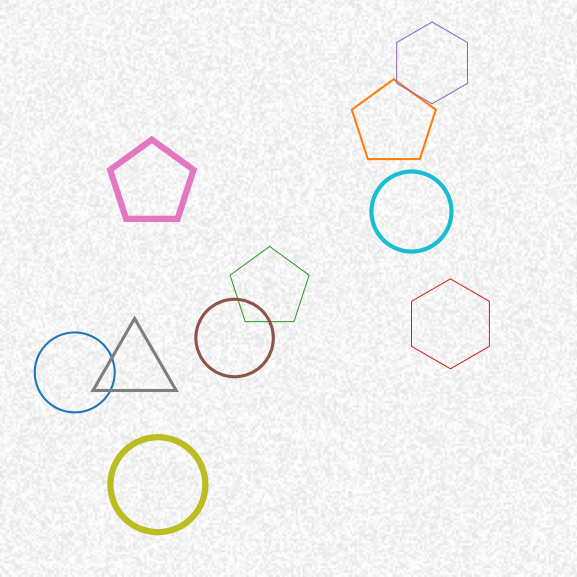[{"shape": "circle", "thickness": 1, "radius": 0.35, "center": [0.129, 0.354]}, {"shape": "pentagon", "thickness": 1, "radius": 0.38, "center": [0.682, 0.786]}, {"shape": "pentagon", "thickness": 0.5, "radius": 0.36, "center": [0.467, 0.5]}, {"shape": "hexagon", "thickness": 0.5, "radius": 0.39, "center": [0.78, 0.438]}, {"shape": "hexagon", "thickness": 0.5, "radius": 0.35, "center": [0.748, 0.89]}, {"shape": "circle", "thickness": 1.5, "radius": 0.34, "center": [0.406, 0.414]}, {"shape": "pentagon", "thickness": 3, "radius": 0.38, "center": [0.263, 0.682]}, {"shape": "triangle", "thickness": 1.5, "radius": 0.42, "center": [0.233, 0.365]}, {"shape": "circle", "thickness": 3, "radius": 0.41, "center": [0.273, 0.16]}, {"shape": "circle", "thickness": 2, "radius": 0.35, "center": [0.713, 0.633]}]